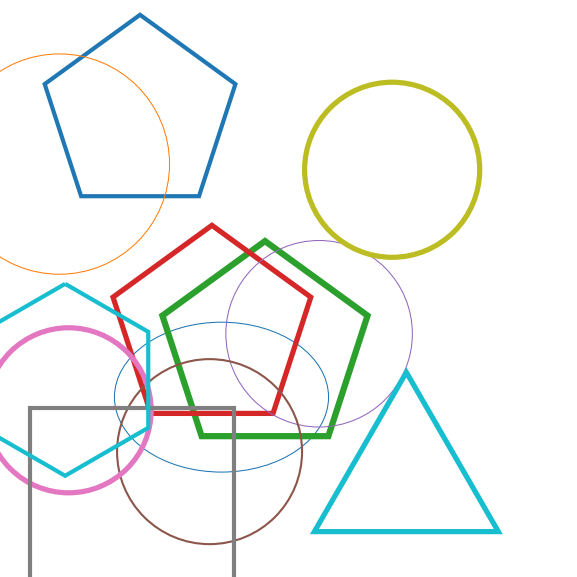[{"shape": "pentagon", "thickness": 2, "radius": 0.87, "center": [0.243, 0.8]}, {"shape": "oval", "thickness": 0.5, "radius": 0.93, "center": [0.384, 0.311]}, {"shape": "circle", "thickness": 0.5, "radius": 0.95, "center": [0.103, 0.715]}, {"shape": "pentagon", "thickness": 3, "radius": 0.93, "center": [0.459, 0.395]}, {"shape": "pentagon", "thickness": 2.5, "radius": 0.9, "center": [0.367, 0.429]}, {"shape": "circle", "thickness": 0.5, "radius": 0.81, "center": [0.553, 0.421]}, {"shape": "circle", "thickness": 1, "radius": 0.8, "center": [0.363, 0.217]}, {"shape": "circle", "thickness": 2.5, "radius": 0.71, "center": [0.119, 0.289]}, {"shape": "square", "thickness": 2, "radius": 0.88, "center": [0.229, 0.116]}, {"shape": "circle", "thickness": 2.5, "radius": 0.76, "center": [0.679, 0.705]}, {"shape": "triangle", "thickness": 2.5, "radius": 0.92, "center": [0.704, 0.171]}, {"shape": "hexagon", "thickness": 2, "radius": 0.83, "center": [0.113, 0.341]}]